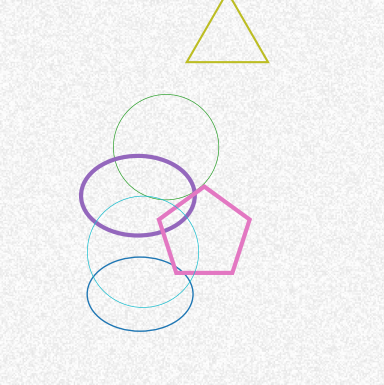[{"shape": "oval", "thickness": 1, "radius": 0.69, "center": [0.364, 0.236]}, {"shape": "circle", "thickness": 0.5, "radius": 0.68, "center": [0.431, 0.618]}, {"shape": "oval", "thickness": 3, "radius": 0.74, "center": [0.358, 0.492]}, {"shape": "pentagon", "thickness": 3, "radius": 0.62, "center": [0.531, 0.391]}, {"shape": "triangle", "thickness": 1.5, "radius": 0.61, "center": [0.591, 0.9]}, {"shape": "circle", "thickness": 0.5, "radius": 0.72, "center": [0.371, 0.346]}]